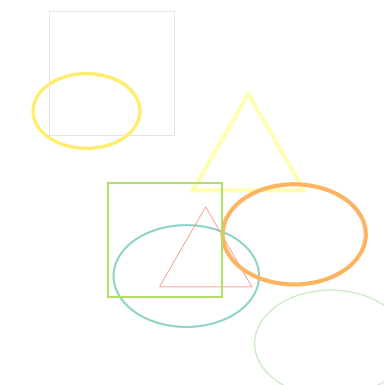[{"shape": "oval", "thickness": 1.5, "radius": 0.94, "center": [0.484, 0.283]}, {"shape": "triangle", "thickness": 3, "radius": 0.83, "center": [0.645, 0.589]}, {"shape": "triangle", "thickness": 0.5, "radius": 0.69, "center": [0.534, 0.324]}, {"shape": "oval", "thickness": 3, "radius": 0.93, "center": [0.764, 0.391]}, {"shape": "square", "thickness": 1.5, "radius": 0.74, "center": [0.429, 0.377]}, {"shape": "square", "thickness": 0.5, "radius": 0.81, "center": [0.29, 0.81]}, {"shape": "oval", "thickness": 1, "radius": 0.99, "center": [0.859, 0.108]}, {"shape": "oval", "thickness": 2.5, "radius": 0.69, "center": [0.225, 0.712]}]